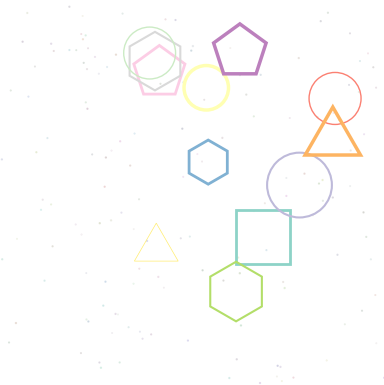[{"shape": "square", "thickness": 2, "radius": 0.35, "center": [0.683, 0.384]}, {"shape": "circle", "thickness": 2.5, "radius": 0.29, "center": [0.536, 0.772]}, {"shape": "circle", "thickness": 1.5, "radius": 0.42, "center": [0.778, 0.519]}, {"shape": "circle", "thickness": 1, "radius": 0.34, "center": [0.87, 0.744]}, {"shape": "hexagon", "thickness": 2, "radius": 0.29, "center": [0.541, 0.579]}, {"shape": "triangle", "thickness": 2.5, "radius": 0.41, "center": [0.864, 0.639]}, {"shape": "hexagon", "thickness": 1.5, "radius": 0.39, "center": [0.613, 0.243]}, {"shape": "pentagon", "thickness": 2, "radius": 0.35, "center": [0.414, 0.812]}, {"shape": "hexagon", "thickness": 1.5, "radius": 0.38, "center": [0.403, 0.841]}, {"shape": "pentagon", "thickness": 2.5, "radius": 0.36, "center": [0.623, 0.866]}, {"shape": "circle", "thickness": 1, "radius": 0.34, "center": [0.389, 0.862]}, {"shape": "triangle", "thickness": 0.5, "radius": 0.33, "center": [0.406, 0.355]}]